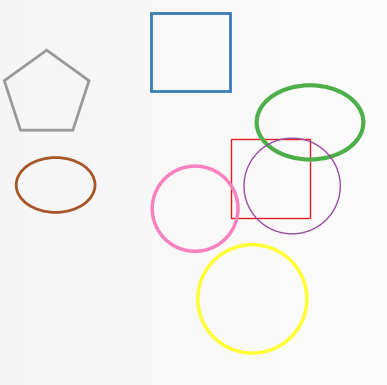[{"shape": "square", "thickness": 1, "radius": 0.51, "center": [0.698, 0.536]}, {"shape": "square", "thickness": 2, "radius": 0.5, "center": [0.492, 0.864]}, {"shape": "oval", "thickness": 3, "radius": 0.69, "center": [0.8, 0.682]}, {"shape": "circle", "thickness": 1, "radius": 0.62, "center": [0.754, 0.517]}, {"shape": "circle", "thickness": 2.5, "radius": 0.7, "center": [0.651, 0.224]}, {"shape": "oval", "thickness": 2, "radius": 0.51, "center": [0.144, 0.52]}, {"shape": "circle", "thickness": 2.5, "radius": 0.55, "center": [0.503, 0.458]}, {"shape": "pentagon", "thickness": 2, "radius": 0.57, "center": [0.12, 0.755]}]